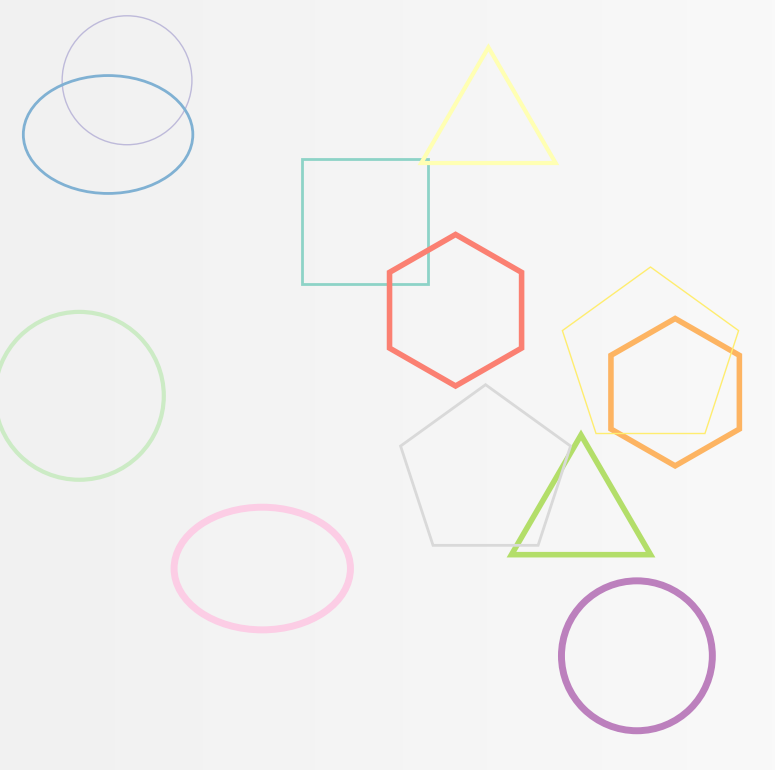[{"shape": "square", "thickness": 1, "radius": 0.4, "center": [0.471, 0.713]}, {"shape": "triangle", "thickness": 1.5, "radius": 0.5, "center": [0.63, 0.838]}, {"shape": "circle", "thickness": 0.5, "radius": 0.42, "center": [0.164, 0.896]}, {"shape": "hexagon", "thickness": 2, "radius": 0.49, "center": [0.588, 0.597]}, {"shape": "oval", "thickness": 1, "radius": 0.55, "center": [0.139, 0.825]}, {"shape": "hexagon", "thickness": 2, "radius": 0.48, "center": [0.871, 0.491]}, {"shape": "triangle", "thickness": 2, "radius": 0.52, "center": [0.75, 0.331]}, {"shape": "oval", "thickness": 2.5, "radius": 0.57, "center": [0.338, 0.262]}, {"shape": "pentagon", "thickness": 1, "radius": 0.58, "center": [0.627, 0.385]}, {"shape": "circle", "thickness": 2.5, "radius": 0.49, "center": [0.822, 0.148]}, {"shape": "circle", "thickness": 1.5, "radius": 0.55, "center": [0.102, 0.486]}, {"shape": "pentagon", "thickness": 0.5, "radius": 0.6, "center": [0.839, 0.534]}]